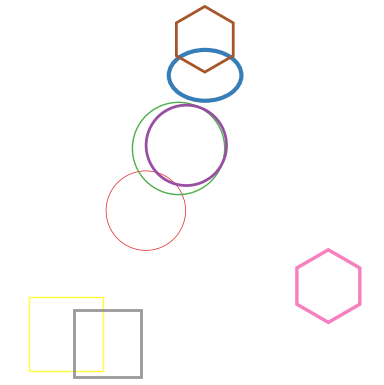[{"shape": "circle", "thickness": 0.5, "radius": 0.52, "center": [0.379, 0.453]}, {"shape": "oval", "thickness": 3, "radius": 0.47, "center": [0.533, 0.804]}, {"shape": "circle", "thickness": 1, "radius": 0.6, "center": [0.464, 0.614]}, {"shape": "circle", "thickness": 2, "radius": 0.52, "center": [0.484, 0.622]}, {"shape": "square", "thickness": 1, "radius": 0.48, "center": [0.172, 0.133]}, {"shape": "hexagon", "thickness": 2, "radius": 0.43, "center": [0.532, 0.898]}, {"shape": "hexagon", "thickness": 2.5, "radius": 0.47, "center": [0.853, 0.257]}, {"shape": "square", "thickness": 2, "radius": 0.44, "center": [0.28, 0.109]}]